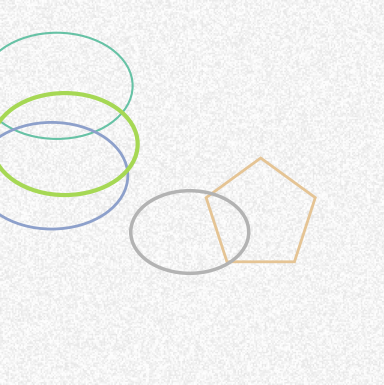[{"shape": "oval", "thickness": 1.5, "radius": 0.99, "center": [0.147, 0.777]}, {"shape": "oval", "thickness": 2, "radius": 0.99, "center": [0.134, 0.544]}, {"shape": "oval", "thickness": 3, "radius": 0.95, "center": [0.168, 0.626]}, {"shape": "pentagon", "thickness": 2, "radius": 0.75, "center": [0.677, 0.441]}, {"shape": "oval", "thickness": 2.5, "radius": 0.77, "center": [0.493, 0.397]}]